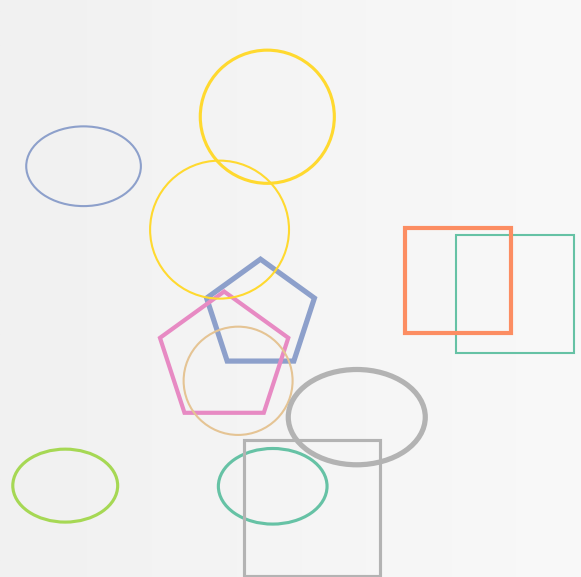[{"shape": "square", "thickness": 1, "radius": 0.51, "center": [0.886, 0.49]}, {"shape": "oval", "thickness": 1.5, "radius": 0.47, "center": [0.469, 0.157]}, {"shape": "square", "thickness": 2, "radius": 0.45, "center": [0.788, 0.514]}, {"shape": "oval", "thickness": 1, "radius": 0.49, "center": [0.144, 0.711]}, {"shape": "pentagon", "thickness": 2.5, "radius": 0.49, "center": [0.448, 0.453]}, {"shape": "pentagon", "thickness": 2, "radius": 0.58, "center": [0.386, 0.378]}, {"shape": "oval", "thickness": 1.5, "radius": 0.45, "center": [0.112, 0.158]}, {"shape": "circle", "thickness": 1.5, "radius": 0.58, "center": [0.46, 0.797]}, {"shape": "circle", "thickness": 1, "radius": 0.6, "center": [0.378, 0.602]}, {"shape": "circle", "thickness": 1, "radius": 0.47, "center": [0.41, 0.34]}, {"shape": "square", "thickness": 1.5, "radius": 0.59, "center": [0.537, 0.119]}, {"shape": "oval", "thickness": 2.5, "radius": 0.59, "center": [0.614, 0.277]}]